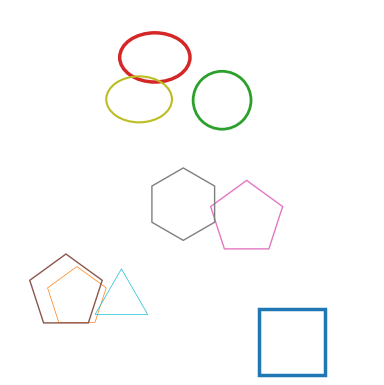[{"shape": "square", "thickness": 2.5, "radius": 0.43, "center": [0.758, 0.111]}, {"shape": "pentagon", "thickness": 0.5, "radius": 0.4, "center": [0.2, 0.228]}, {"shape": "circle", "thickness": 2, "radius": 0.38, "center": [0.577, 0.74]}, {"shape": "oval", "thickness": 2.5, "radius": 0.46, "center": [0.402, 0.851]}, {"shape": "pentagon", "thickness": 1, "radius": 0.49, "center": [0.171, 0.241]}, {"shape": "pentagon", "thickness": 1, "radius": 0.49, "center": [0.641, 0.433]}, {"shape": "hexagon", "thickness": 1, "radius": 0.47, "center": [0.476, 0.47]}, {"shape": "oval", "thickness": 1.5, "radius": 0.43, "center": [0.361, 0.742]}, {"shape": "triangle", "thickness": 0.5, "radius": 0.39, "center": [0.315, 0.223]}]